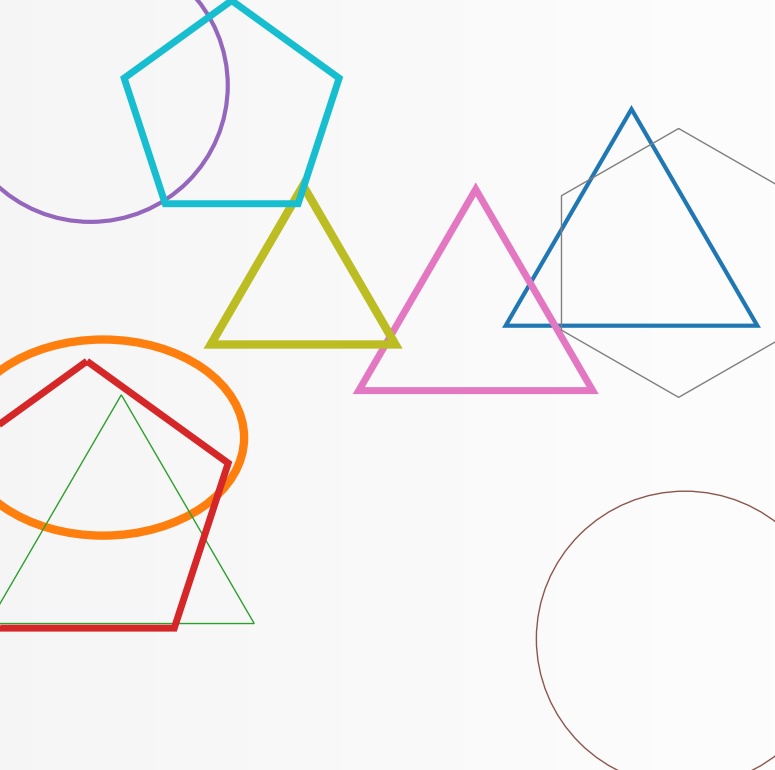[{"shape": "triangle", "thickness": 1.5, "radius": 0.94, "center": [0.815, 0.671]}, {"shape": "oval", "thickness": 3, "radius": 0.91, "center": [0.133, 0.432]}, {"shape": "triangle", "thickness": 0.5, "radius": 0.99, "center": [0.157, 0.289]}, {"shape": "pentagon", "thickness": 2.5, "radius": 0.96, "center": [0.112, 0.339]}, {"shape": "circle", "thickness": 1.5, "radius": 0.89, "center": [0.117, 0.889]}, {"shape": "circle", "thickness": 0.5, "radius": 0.96, "center": [0.884, 0.17]}, {"shape": "triangle", "thickness": 2.5, "radius": 0.87, "center": [0.614, 0.58]}, {"shape": "hexagon", "thickness": 0.5, "radius": 0.87, "center": [0.876, 0.659]}, {"shape": "triangle", "thickness": 3, "radius": 0.69, "center": [0.391, 0.621]}, {"shape": "pentagon", "thickness": 2.5, "radius": 0.73, "center": [0.299, 0.853]}]